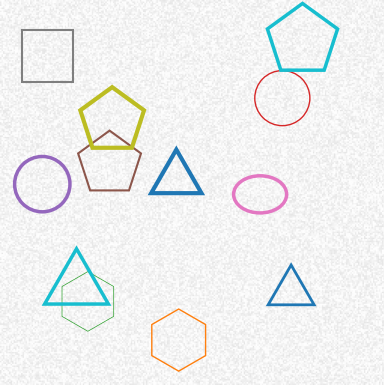[{"shape": "triangle", "thickness": 2, "radius": 0.34, "center": [0.756, 0.243]}, {"shape": "triangle", "thickness": 3, "radius": 0.38, "center": [0.458, 0.536]}, {"shape": "hexagon", "thickness": 1, "radius": 0.4, "center": [0.464, 0.117]}, {"shape": "hexagon", "thickness": 0.5, "radius": 0.39, "center": [0.228, 0.217]}, {"shape": "circle", "thickness": 1, "radius": 0.36, "center": [0.733, 0.745]}, {"shape": "circle", "thickness": 2.5, "radius": 0.36, "center": [0.11, 0.522]}, {"shape": "pentagon", "thickness": 1.5, "radius": 0.43, "center": [0.285, 0.575]}, {"shape": "oval", "thickness": 2.5, "radius": 0.34, "center": [0.676, 0.495]}, {"shape": "square", "thickness": 1.5, "radius": 0.33, "center": [0.124, 0.854]}, {"shape": "pentagon", "thickness": 3, "radius": 0.44, "center": [0.291, 0.687]}, {"shape": "pentagon", "thickness": 2.5, "radius": 0.48, "center": [0.786, 0.895]}, {"shape": "triangle", "thickness": 2.5, "radius": 0.48, "center": [0.199, 0.258]}]